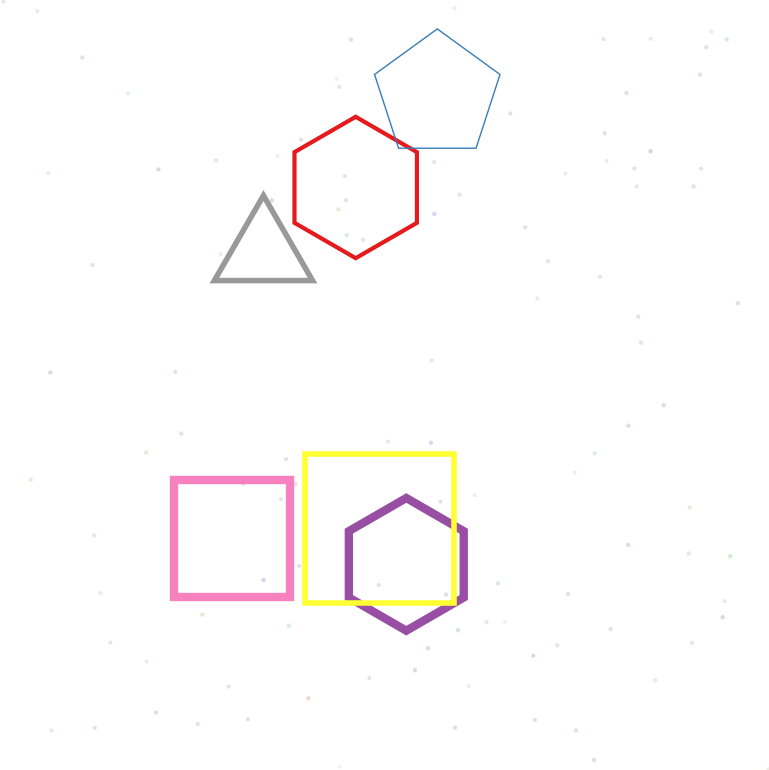[{"shape": "hexagon", "thickness": 1.5, "radius": 0.46, "center": [0.462, 0.757]}, {"shape": "pentagon", "thickness": 0.5, "radius": 0.43, "center": [0.568, 0.877]}, {"shape": "hexagon", "thickness": 3, "radius": 0.43, "center": [0.528, 0.267]}, {"shape": "square", "thickness": 2, "radius": 0.48, "center": [0.493, 0.313]}, {"shape": "square", "thickness": 3, "radius": 0.38, "center": [0.301, 0.301]}, {"shape": "triangle", "thickness": 2, "radius": 0.37, "center": [0.342, 0.672]}]